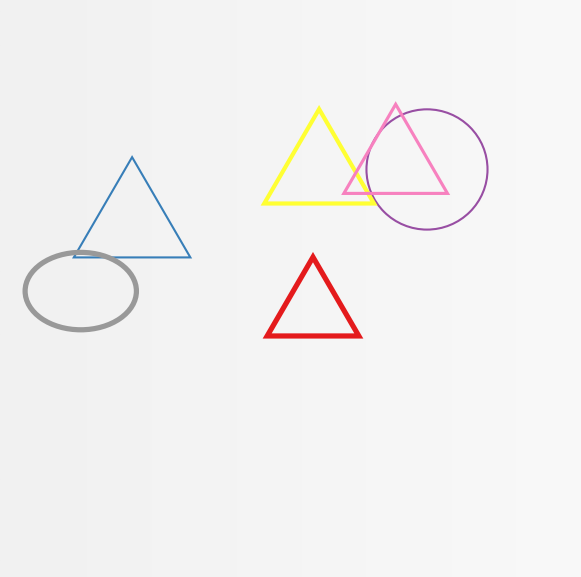[{"shape": "triangle", "thickness": 2.5, "radius": 0.46, "center": [0.538, 0.463]}, {"shape": "triangle", "thickness": 1, "radius": 0.58, "center": [0.227, 0.611]}, {"shape": "circle", "thickness": 1, "radius": 0.52, "center": [0.735, 0.706]}, {"shape": "triangle", "thickness": 2, "radius": 0.54, "center": [0.549, 0.701]}, {"shape": "triangle", "thickness": 1.5, "radius": 0.51, "center": [0.681, 0.716]}, {"shape": "oval", "thickness": 2.5, "radius": 0.48, "center": [0.139, 0.495]}]